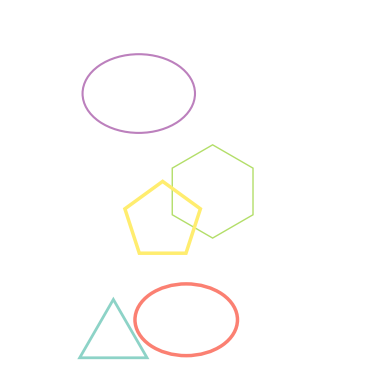[{"shape": "triangle", "thickness": 2, "radius": 0.5, "center": [0.294, 0.121]}, {"shape": "oval", "thickness": 2.5, "radius": 0.67, "center": [0.484, 0.169]}, {"shape": "hexagon", "thickness": 1, "radius": 0.61, "center": [0.552, 0.503]}, {"shape": "oval", "thickness": 1.5, "radius": 0.73, "center": [0.36, 0.757]}, {"shape": "pentagon", "thickness": 2.5, "radius": 0.52, "center": [0.422, 0.426]}]